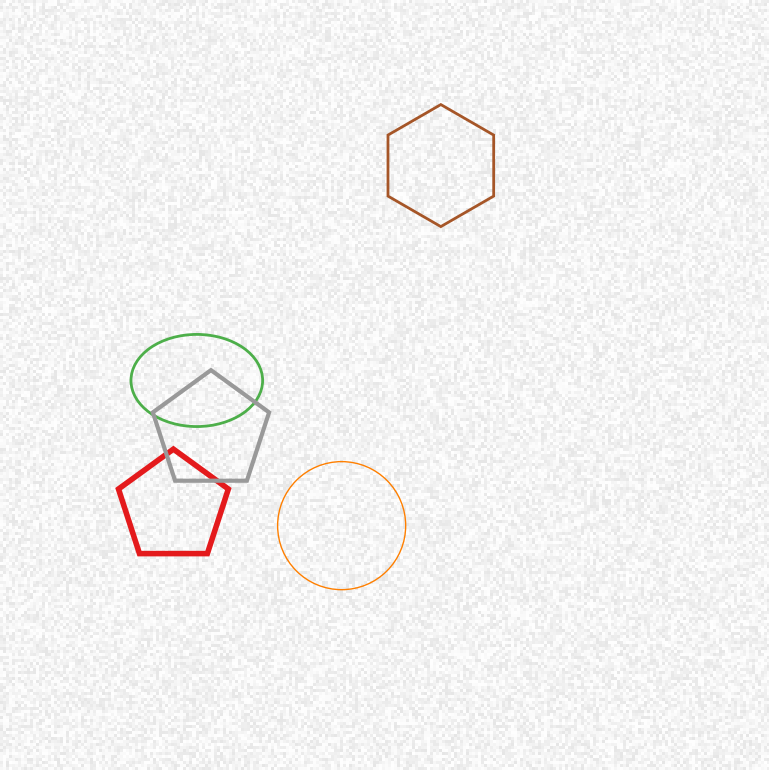[{"shape": "pentagon", "thickness": 2, "radius": 0.38, "center": [0.225, 0.342]}, {"shape": "oval", "thickness": 1, "radius": 0.43, "center": [0.256, 0.506]}, {"shape": "circle", "thickness": 0.5, "radius": 0.42, "center": [0.444, 0.317]}, {"shape": "hexagon", "thickness": 1, "radius": 0.4, "center": [0.573, 0.785]}, {"shape": "pentagon", "thickness": 1.5, "radius": 0.4, "center": [0.274, 0.44]}]